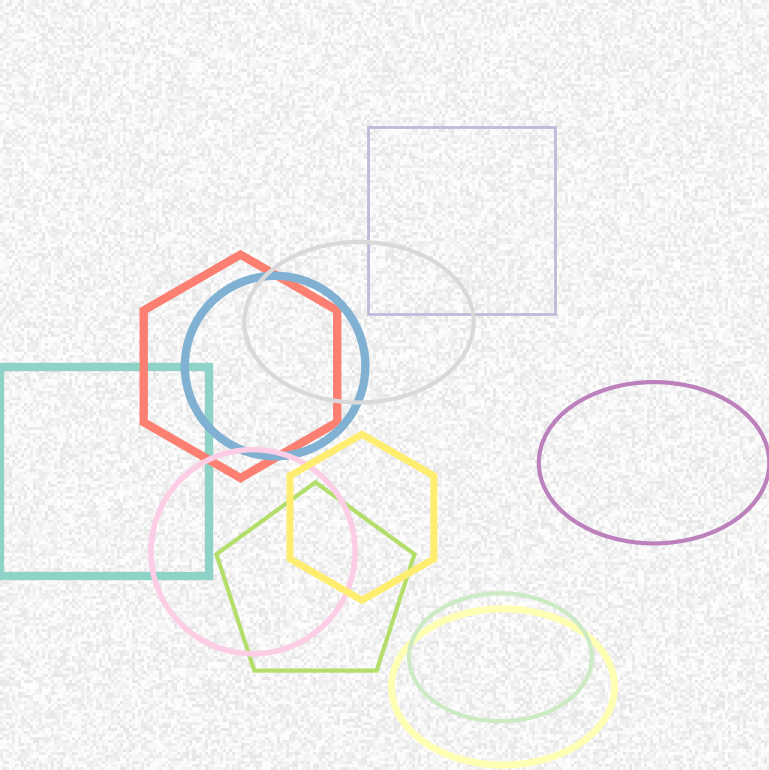[{"shape": "square", "thickness": 3, "radius": 0.68, "center": [0.136, 0.388]}, {"shape": "oval", "thickness": 2.5, "radius": 0.72, "center": [0.653, 0.108]}, {"shape": "square", "thickness": 1, "radius": 0.61, "center": [0.599, 0.713]}, {"shape": "hexagon", "thickness": 3, "radius": 0.73, "center": [0.312, 0.524]}, {"shape": "circle", "thickness": 3, "radius": 0.59, "center": [0.357, 0.525]}, {"shape": "pentagon", "thickness": 1.5, "radius": 0.68, "center": [0.41, 0.238]}, {"shape": "circle", "thickness": 2, "radius": 0.66, "center": [0.329, 0.284]}, {"shape": "oval", "thickness": 1.5, "radius": 0.74, "center": [0.466, 0.582]}, {"shape": "oval", "thickness": 1.5, "radius": 0.75, "center": [0.849, 0.399]}, {"shape": "oval", "thickness": 1.5, "radius": 0.59, "center": [0.65, 0.146]}, {"shape": "hexagon", "thickness": 2.5, "radius": 0.54, "center": [0.47, 0.328]}]